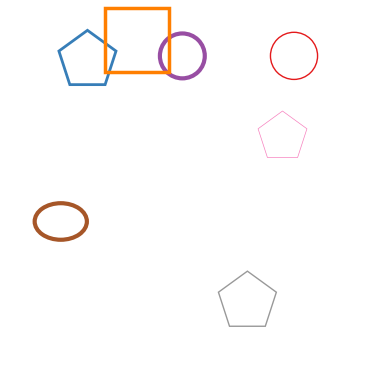[{"shape": "circle", "thickness": 1, "radius": 0.31, "center": [0.764, 0.855]}, {"shape": "pentagon", "thickness": 2, "radius": 0.39, "center": [0.227, 0.843]}, {"shape": "circle", "thickness": 3, "radius": 0.29, "center": [0.474, 0.855]}, {"shape": "square", "thickness": 2.5, "radius": 0.41, "center": [0.356, 0.896]}, {"shape": "oval", "thickness": 3, "radius": 0.34, "center": [0.158, 0.425]}, {"shape": "pentagon", "thickness": 0.5, "radius": 0.33, "center": [0.734, 0.645]}, {"shape": "pentagon", "thickness": 1, "radius": 0.4, "center": [0.643, 0.217]}]